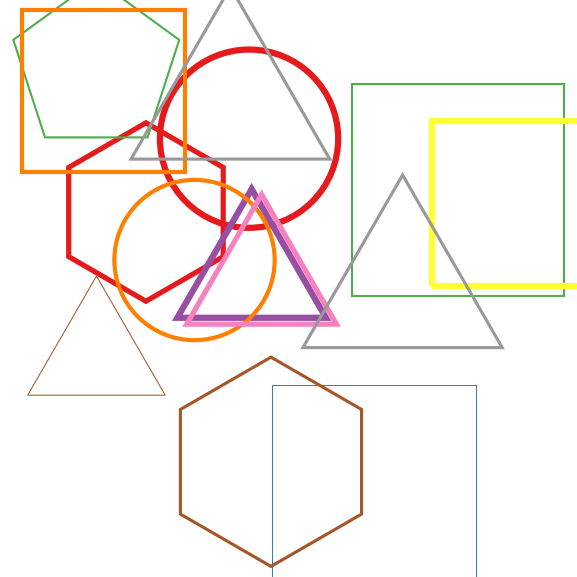[{"shape": "hexagon", "thickness": 2.5, "radius": 0.77, "center": [0.253, 0.632]}, {"shape": "circle", "thickness": 3, "radius": 0.77, "center": [0.431, 0.759]}, {"shape": "square", "thickness": 0.5, "radius": 0.88, "center": [0.648, 0.156]}, {"shape": "pentagon", "thickness": 1, "radius": 0.76, "center": [0.167, 0.883]}, {"shape": "square", "thickness": 1, "radius": 0.92, "center": [0.793, 0.67]}, {"shape": "triangle", "thickness": 3, "radius": 0.74, "center": [0.436, 0.523]}, {"shape": "circle", "thickness": 2, "radius": 0.69, "center": [0.337, 0.549]}, {"shape": "square", "thickness": 2, "radius": 0.7, "center": [0.179, 0.842]}, {"shape": "square", "thickness": 3, "radius": 0.71, "center": [0.89, 0.647]}, {"shape": "hexagon", "thickness": 1.5, "radius": 0.91, "center": [0.469, 0.199]}, {"shape": "triangle", "thickness": 0.5, "radius": 0.69, "center": [0.167, 0.384]}, {"shape": "triangle", "thickness": 2.5, "radius": 0.75, "center": [0.453, 0.513]}, {"shape": "triangle", "thickness": 1.5, "radius": 0.99, "center": [0.399, 0.823]}, {"shape": "triangle", "thickness": 1.5, "radius": 1.0, "center": [0.697, 0.497]}]